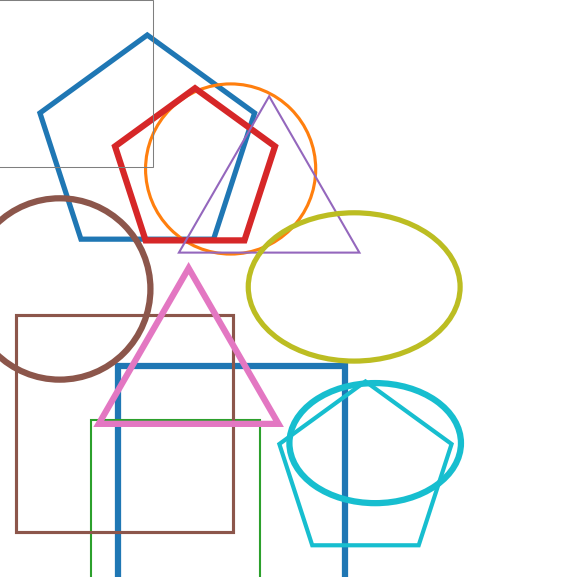[{"shape": "square", "thickness": 3, "radius": 0.98, "center": [0.401, 0.169]}, {"shape": "pentagon", "thickness": 2.5, "radius": 0.98, "center": [0.255, 0.743]}, {"shape": "circle", "thickness": 1.5, "radius": 0.74, "center": [0.399, 0.707]}, {"shape": "square", "thickness": 1, "radius": 0.73, "center": [0.303, 0.126]}, {"shape": "pentagon", "thickness": 3, "radius": 0.73, "center": [0.338, 0.701]}, {"shape": "triangle", "thickness": 1, "radius": 0.9, "center": [0.466, 0.652]}, {"shape": "circle", "thickness": 3, "radius": 0.79, "center": [0.103, 0.499]}, {"shape": "square", "thickness": 1.5, "radius": 0.94, "center": [0.216, 0.265]}, {"shape": "triangle", "thickness": 3, "radius": 0.9, "center": [0.327, 0.355]}, {"shape": "square", "thickness": 0.5, "radius": 0.73, "center": [0.119, 0.854]}, {"shape": "oval", "thickness": 2.5, "radius": 0.92, "center": [0.613, 0.502]}, {"shape": "oval", "thickness": 3, "radius": 0.74, "center": [0.65, 0.232]}, {"shape": "pentagon", "thickness": 2, "radius": 0.78, "center": [0.633, 0.182]}]